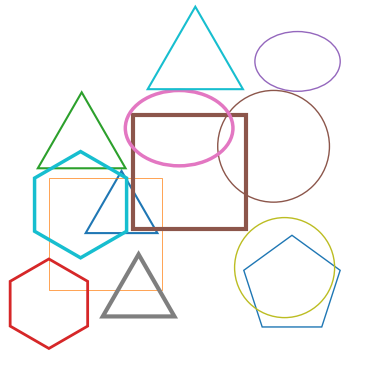[{"shape": "triangle", "thickness": 1.5, "radius": 0.54, "center": [0.316, 0.448]}, {"shape": "pentagon", "thickness": 1, "radius": 0.66, "center": [0.758, 0.257]}, {"shape": "square", "thickness": 0.5, "radius": 0.73, "center": [0.274, 0.392]}, {"shape": "triangle", "thickness": 1.5, "radius": 0.66, "center": [0.212, 0.629]}, {"shape": "hexagon", "thickness": 2, "radius": 0.58, "center": [0.127, 0.211]}, {"shape": "oval", "thickness": 1, "radius": 0.55, "center": [0.773, 0.84]}, {"shape": "circle", "thickness": 1, "radius": 0.73, "center": [0.711, 0.62]}, {"shape": "square", "thickness": 3, "radius": 0.74, "center": [0.492, 0.553]}, {"shape": "oval", "thickness": 2.5, "radius": 0.7, "center": [0.465, 0.667]}, {"shape": "triangle", "thickness": 3, "radius": 0.54, "center": [0.36, 0.232]}, {"shape": "circle", "thickness": 1, "radius": 0.65, "center": [0.739, 0.305]}, {"shape": "triangle", "thickness": 1.5, "radius": 0.71, "center": [0.507, 0.84]}, {"shape": "hexagon", "thickness": 2.5, "radius": 0.69, "center": [0.209, 0.468]}]